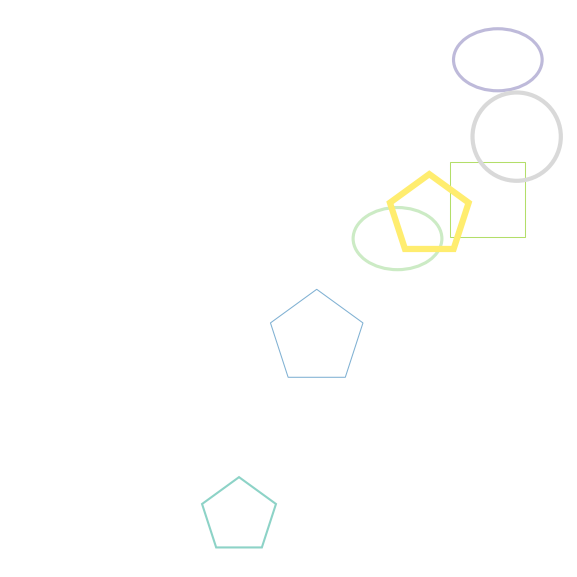[{"shape": "pentagon", "thickness": 1, "radius": 0.34, "center": [0.414, 0.106]}, {"shape": "oval", "thickness": 1.5, "radius": 0.38, "center": [0.862, 0.896]}, {"shape": "pentagon", "thickness": 0.5, "radius": 0.42, "center": [0.548, 0.414]}, {"shape": "square", "thickness": 0.5, "radius": 0.32, "center": [0.844, 0.654]}, {"shape": "circle", "thickness": 2, "radius": 0.38, "center": [0.895, 0.763]}, {"shape": "oval", "thickness": 1.5, "radius": 0.38, "center": [0.688, 0.586]}, {"shape": "pentagon", "thickness": 3, "radius": 0.36, "center": [0.743, 0.626]}]